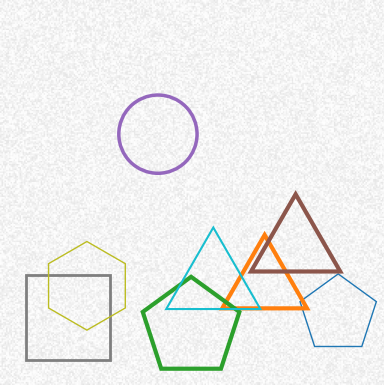[{"shape": "pentagon", "thickness": 1, "radius": 0.52, "center": [0.878, 0.184]}, {"shape": "triangle", "thickness": 3, "radius": 0.64, "center": [0.687, 0.263]}, {"shape": "pentagon", "thickness": 3, "radius": 0.66, "center": [0.496, 0.149]}, {"shape": "circle", "thickness": 2.5, "radius": 0.51, "center": [0.41, 0.652]}, {"shape": "triangle", "thickness": 3, "radius": 0.67, "center": [0.768, 0.362]}, {"shape": "square", "thickness": 2, "radius": 0.55, "center": [0.176, 0.176]}, {"shape": "hexagon", "thickness": 1, "radius": 0.58, "center": [0.226, 0.258]}, {"shape": "triangle", "thickness": 1.5, "radius": 0.71, "center": [0.554, 0.268]}]